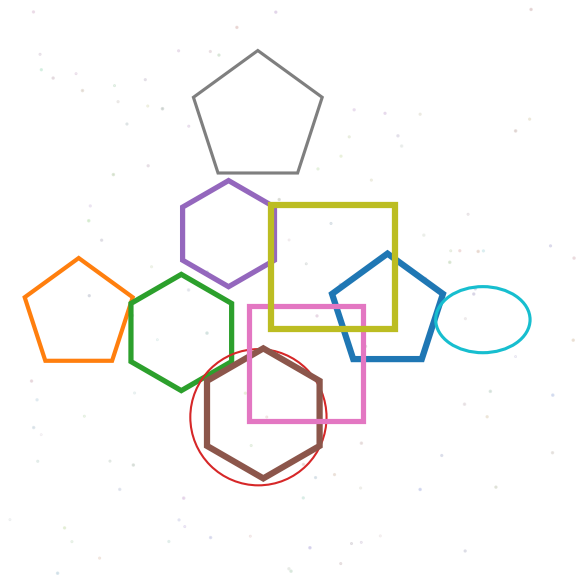[{"shape": "pentagon", "thickness": 3, "radius": 0.5, "center": [0.671, 0.459]}, {"shape": "pentagon", "thickness": 2, "radius": 0.49, "center": [0.136, 0.454]}, {"shape": "hexagon", "thickness": 2.5, "radius": 0.5, "center": [0.314, 0.423]}, {"shape": "circle", "thickness": 1, "radius": 0.59, "center": [0.447, 0.277]}, {"shape": "hexagon", "thickness": 2.5, "radius": 0.46, "center": [0.396, 0.595]}, {"shape": "hexagon", "thickness": 3, "radius": 0.56, "center": [0.456, 0.283]}, {"shape": "square", "thickness": 2.5, "radius": 0.5, "center": [0.53, 0.37]}, {"shape": "pentagon", "thickness": 1.5, "radius": 0.59, "center": [0.446, 0.794]}, {"shape": "square", "thickness": 3, "radius": 0.54, "center": [0.577, 0.537]}, {"shape": "oval", "thickness": 1.5, "radius": 0.41, "center": [0.836, 0.446]}]